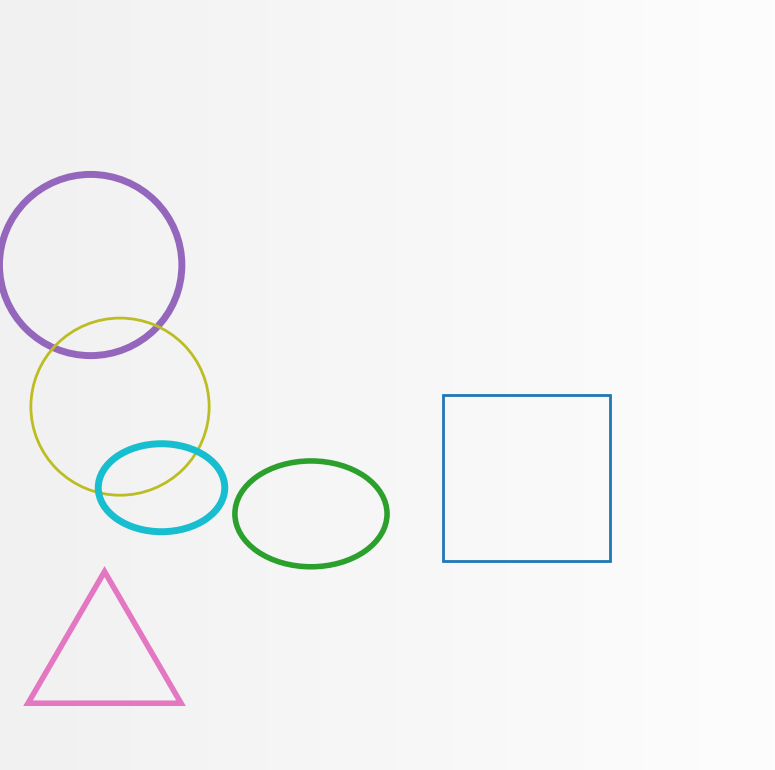[{"shape": "square", "thickness": 1, "radius": 0.54, "center": [0.68, 0.379]}, {"shape": "oval", "thickness": 2, "radius": 0.49, "center": [0.401, 0.333]}, {"shape": "circle", "thickness": 2.5, "radius": 0.59, "center": [0.117, 0.656]}, {"shape": "triangle", "thickness": 2, "radius": 0.57, "center": [0.135, 0.144]}, {"shape": "circle", "thickness": 1, "radius": 0.58, "center": [0.155, 0.472]}, {"shape": "oval", "thickness": 2.5, "radius": 0.41, "center": [0.208, 0.367]}]